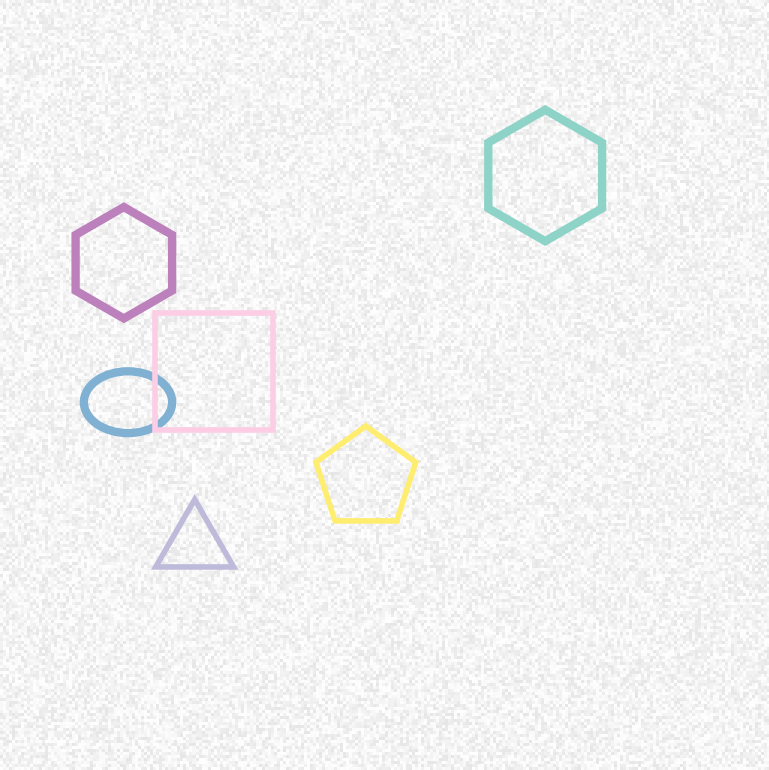[{"shape": "hexagon", "thickness": 3, "radius": 0.43, "center": [0.708, 0.772]}, {"shape": "triangle", "thickness": 2, "radius": 0.29, "center": [0.253, 0.293]}, {"shape": "oval", "thickness": 3, "radius": 0.29, "center": [0.166, 0.478]}, {"shape": "square", "thickness": 2, "radius": 0.38, "center": [0.278, 0.517]}, {"shape": "hexagon", "thickness": 3, "radius": 0.36, "center": [0.161, 0.659]}, {"shape": "pentagon", "thickness": 2, "radius": 0.34, "center": [0.475, 0.379]}]